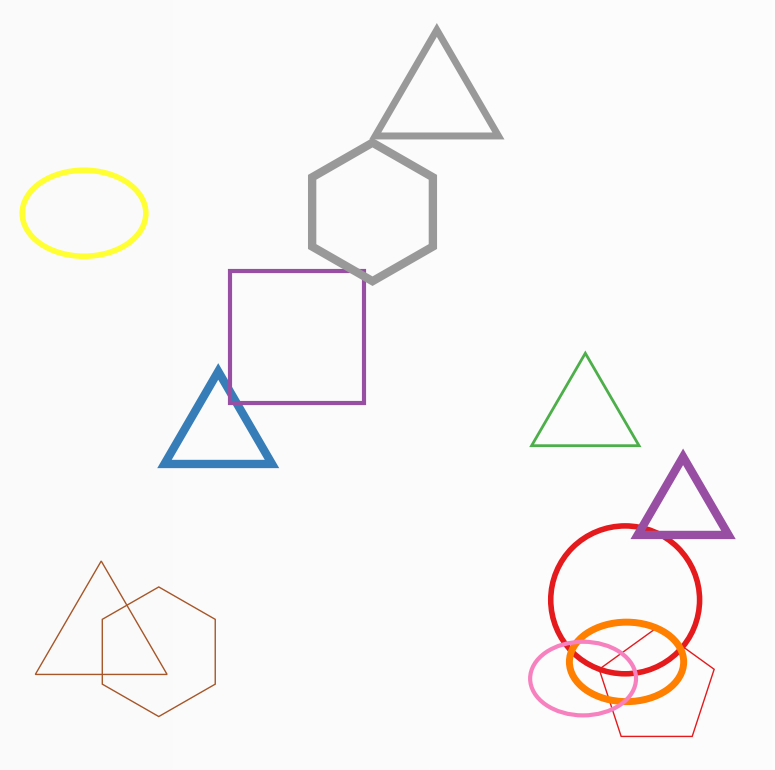[{"shape": "pentagon", "thickness": 0.5, "radius": 0.39, "center": [0.847, 0.107]}, {"shape": "circle", "thickness": 2, "radius": 0.48, "center": [0.807, 0.221]}, {"shape": "triangle", "thickness": 3, "radius": 0.4, "center": [0.282, 0.437]}, {"shape": "triangle", "thickness": 1, "radius": 0.4, "center": [0.755, 0.461]}, {"shape": "triangle", "thickness": 3, "radius": 0.34, "center": [0.881, 0.339]}, {"shape": "square", "thickness": 1.5, "radius": 0.43, "center": [0.383, 0.562]}, {"shape": "oval", "thickness": 2.5, "radius": 0.37, "center": [0.808, 0.14]}, {"shape": "oval", "thickness": 2, "radius": 0.4, "center": [0.108, 0.723]}, {"shape": "triangle", "thickness": 0.5, "radius": 0.49, "center": [0.131, 0.173]}, {"shape": "hexagon", "thickness": 0.5, "radius": 0.42, "center": [0.205, 0.154]}, {"shape": "oval", "thickness": 1.5, "radius": 0.34, "center": [0.752, 0.119]}, {"shape": "triangle", "thickness": 2.5, "radius": 0.46, "center": [0.564, 0.869]}, {"shape": "hexagon", "thickness": 3, "radius": 0.45, "center": [0.481, 0.725]}]